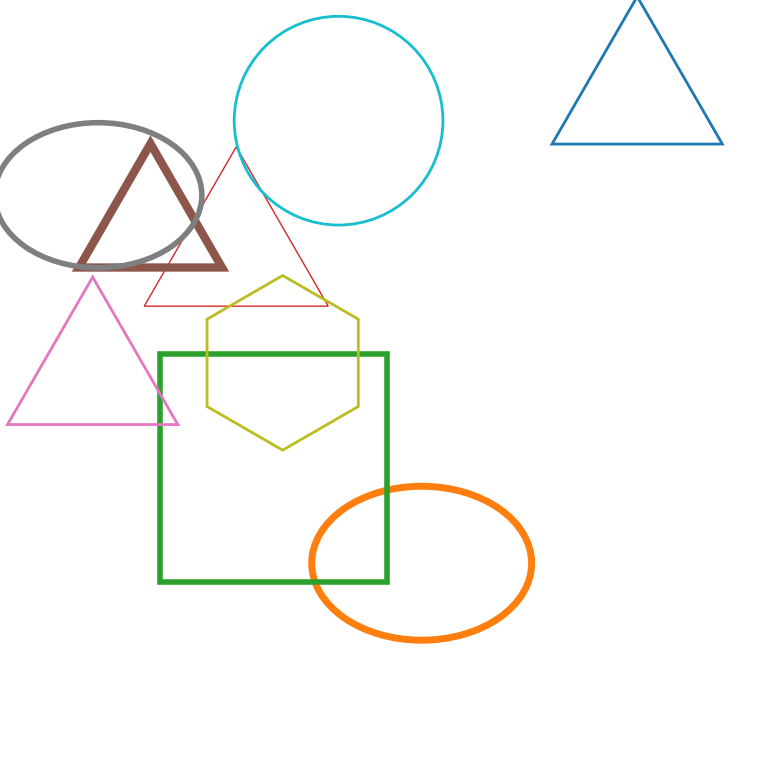[{"shape": "triangle", "thickness": 1, "radius": 0.64, "center": [0.828, 0.877]}, {"shape": "oval", "thickness": 2.5, "radius": 0.71, "center": [0.548, 0.269]}, {"shape": "square", "thickness": 2, "radius": 0.74, "center": [0.355, 0.392]}, {"shape": "triangle", "thickness": 0.5, "radius": 0.69, "center": [0.307, 0.671]}, {"shape": "triangle", "thickness": 3, "radius": 0.54, "center": [0.195, 0.706]}, {"shape": "triangle", "thickness": 1, "radius": 0.64, "center": [0.12, 0.512]}, {"shape": "oval", "thickness": 2, "radius": 0.67, "center": [0.128, 0.746]}, {"shape": "hexagon", "thickness": 1, "radius": 0.57, "center": [0.367, 0.529]}, {"shape": "circle", "thickness": 1, "radius": 0.68, "center": [0.44, 0.843]}]